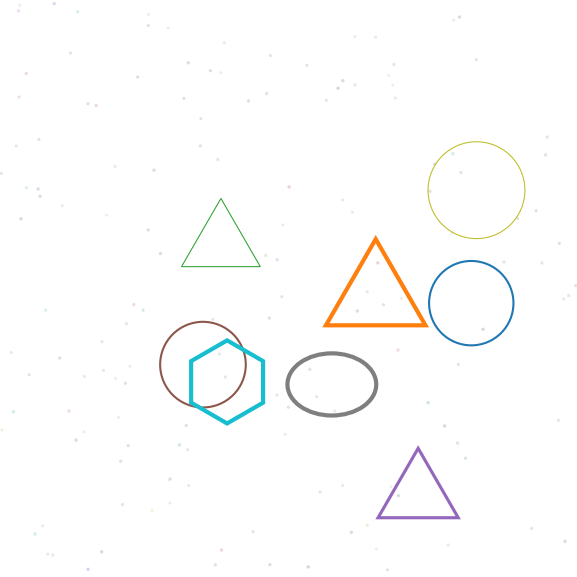[{"shape": "circle", "thickness": 1, "radius": 0.37, "center": [0.816, 0.474]}, {"shape": "triangle", "thickness": 2, "radius": 0.5, "center": [0.651, 0.486]}, {"shape": "triangle", "thickness": 0.5, "radius": 0.39, "center": [0.383, 0.577]}, {"shape": "triangle", "thickness": 1.5, "radius": 0.4, "center": [0.724, 0.143]}, {"shape": "circle", "thickness": 1, "radius": 0.37, "center": [0.351, 0.368]}, {"shape": "oval", "thickness": 2, "radius": 0.38, "center": [0.575, 0.333]}, {"shape": "circle", "thickness": 0.5, "radius": 0.42, "center": [0.825, 0.67]}, {"shape": "hexagon", "thickness": 2, "radius": 0.36, "center": [0.393, 0.338]}]